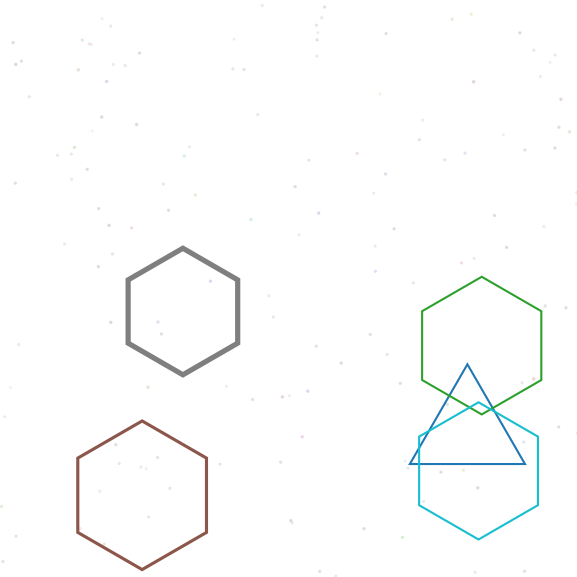[{"shape": "triangle", "thickness": 1, "radius": 0.58, "center": [0.809, 0.253]}, {"shape": "hexagon", "thickness": 1, "radius": 0.6, "center": [0.834, 0.401]}, {"shape": "hexagon", "thickness": 1.5, "radius": 0.64, "center": [0.246, 0.142]}, {"shape": "hexagon", "thickness": 2.5, "radius": 0.55, "center": [0.317, 0.46]}, {"shape": "hexagon", "thickness": 1, "radius": 0.59, "center": [0.829, 0.184]}]